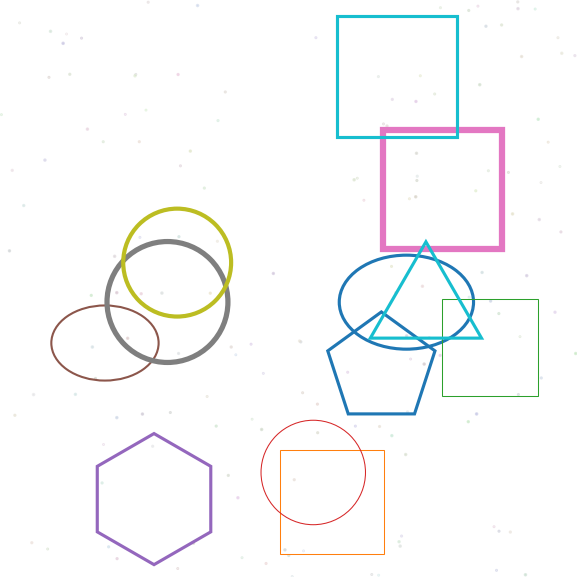[{"shape": "oval", "thickness": 1.5, "radius": 0.58, "center": [0.704, 0.476]}, {"shape": "pentagon", "thickness": 1.5, "radius": 0.49, "center": [0.66, 0.361]}, {"shape": "square", "thickness": 0.5, "radius": 0.45, "center": [0.575, 0.13]}, {"shape": "square", "thickness": 0.5, "radius": 0.42, "center": [0.849, 0.397]}, {"shape": "circle", "thickness": 0.5, "radius": 0.45, "center": [0.542, 0.181]}, {"shape": "hexagon", "thickness": 1.5, "radius": 0.57, "center": [0.267, 0.135]}, {"shape": "oval", "thickness": 1, "radius": 0.46, "center": [0.182, 0.405]}, {"shape": "square", "thickness": 3, "radius": 0.51, "center": [0.767, 0.671]}, {"shape": "circle", "thickness": 2.5, "radius": 0.52, "center": [0.29, 0.476]}, {"shape": "circle", "thickness": 2, "radius": 0.47, "center": [0.307, 0.544]}, {"shape": "triangle", "thickness": 1.5, "radius": 0.56, "center": [0.738, 0.469]}, {"shape": "square", "thickness": 1.5, "radius": 0.52, "center": [0.687, 0.866]}]